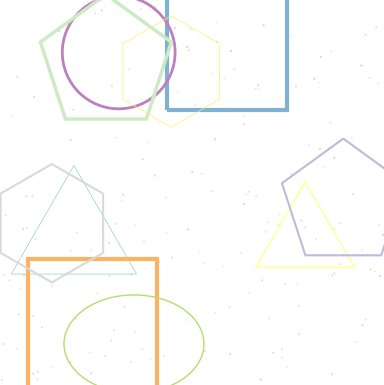[{"shape": "triangle", "thickness": 0.5, "radius": 0.94, "center": [0.192, 0.382]}, {"shape": "triangle", "thickness": 1.5, "radius": 0.74, "center": [0.793, 0.38]}, {"shape": "pentagon", "thickness": 1.5, "radius": 0.84, "center": [0.892, 0.472]}, {"shape": "square", "thickness": 3, "radius": 0.78, "center": [0.589, 0.87]}, {"shape": "square", "thickness": 3, "radius": 0.83, "center": [0.24, 0.161]}, {"shape": "oval", "thickness": 1, "radius": 0.91, "center": [0.348, 0.107]}, {"shape": "hexagon", "thickness": 1.5, "radius": 0.77, "center": [0.135, 0.42]}, {"shape": "circle", "thickness": 2, "radius": 0.73, "center": [0.308, 0.864]}, {"shape": "pentagon", "thickness": 2.5, "radius": 0.89, "center": [0.275, 0.836]}, {"shape": "hexagon", "thickness": 0.5, "radius": 0.72, "center": [0.445, 0.814]}]